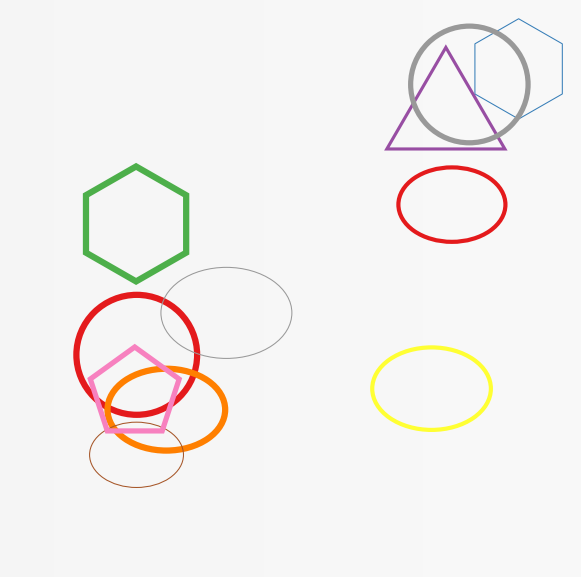[{"shape": "circle", "thickness": 3, "radius": 0.52, "center": [0.235, 0.385]}, {"shape": "oval", "thickness": 2, "radius": 0.46, "center": [0.777, 0.645]}, {"shape": "hexagon", "thickness": 0.5, "radius": 0.43, "center": [0.892, 0.88]}, {"shape": "hexagon", "thickness": 3, "radius": 0.5, "center": [0.234, 0.611]}, {"shape": "triangle", "thickness": 1.5, "radius": 0.59, "center": [0.767, 0.8]}, {"shape": "oval", "thickness": 3, "radius": 0.51, "center": [0.286, 0.29]}, {"shape": "oval", "thickness": 2, "radius": 0.51, "center": [0.742, 0.326]}, {"shape": "oval", "thickness": 0.5, "radius": 0.4, "center": [0.235, 0.212]}, {"shape": "pentagon", "thickness": 2.5, "radius": 0.4, "center": [0.232, 0.318]}, {"shape": "circle", "thickness": 2.5, "radius": 0.51, "center": [0.808, 0.853]}, {"shape": "oval", "thickness": 0.5, "radius": 0.56, "center": [0.39, 0.457]}]